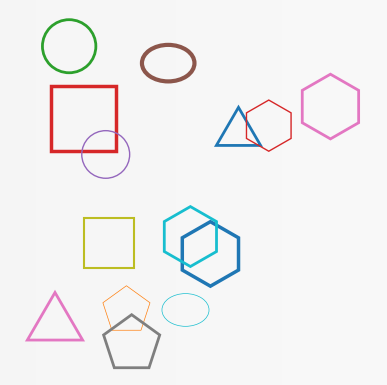[{"shape": "hexagon", "thickness": 2.5, "radius": 0.42, "center": [0.543, 0.34]}, {"shape": "triangle", "thickness": 2, "radius": 0.33, "center": [0.615, 0.655]}, {"shape": "pentagon", "thickness": 0.5, "radius": 0.32, "center": [0.326, 0.194]}, {"shape": "circle", "thickness": 2, "radius": 0.34, "center": [0.178, 0.88]}, {"shape": "hexagon", "thickness": 1, "radius": 0.33, "center": [0.694, 0.674]}, {"shape": "square", "thickness": 2.5, "radius": 0.42, "center": [0.216, 0.692]}, {"shape": "circle", "thickness": 1, "radius": 0.31, "center": [0.273, 0.599]}, {"shape": "oval", "thickness": 3, "radius": 0.34, "center": [0.434, 0.836]}, {"shape": "triangle", "thickness": 2, "radius": 0.41, "center": [0.142, 0.158]}, {"shape": "hexagon", "thickness": 2, "radius": 0.42, "center": [0.853, 0.723]}, {"shape": "pentagon", "thickness": 2, "radius": 0.38, "center": [0.34, 0.106]}, {"shape": "square", "thickness": 1.5, "radius": 0.32, "center": [0.282, 0.368]}, {"shape": "hexagon", "thickness": 2, "radius": 0.39, "center": [0.491, 0.386]}, {"shape": "oval", "thickness": 0.5, "radius": 0.3, "center": [0.479, 0.195]}]